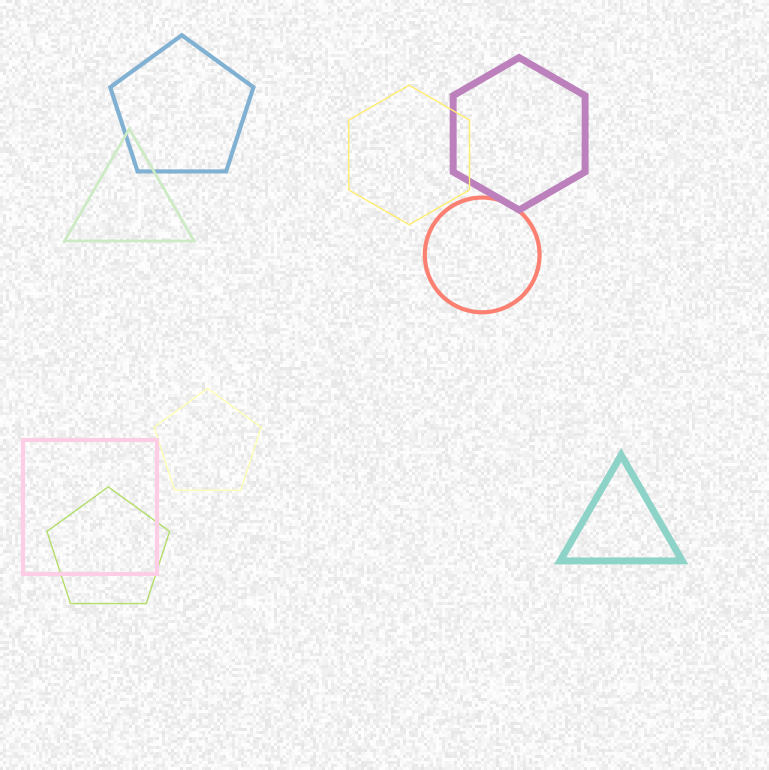[{"shape": "triangle", "thickness": 2.5, "radius": 0.46, "center": [0.807, 0.317]}, {"shape": "pentagon", "thickness": 0.5, "radius": 0.37, "center": [0.27, 0.422]}, {"shape": "circle", "thickness": 1.5, "radius": 0.37, "center": [0.626, 0.669]}, {"shape": "pentagon", "thickness": 1.5, "radius": 0.49, "center": [0.236, 0.856]}, {"shape": "pentagon", "thickness": 0.5, "radius": 0.42, "center": [0.141, 0.284]}, {"shape": "square", "thickness": 1.5, "radius": 0.44, "center": [0.117, 0.342]}, {"shape": "hexagon", "thickness": 2.5, "radius": 0.49, "center": [0.674, 0.826]}, {"shape": "triangle", "thickness": 1, "radius": 0.49, "center": [0.168, 0.736]}, {"shape": "hexagon", "thickness": 0.5, "radius": 0.45, "center": [0.531, 0.799]}]